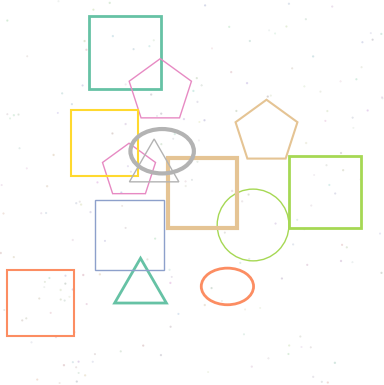[{"shape": "square", "thickness": 2, "radius": 0.47, "center": [0.324, 0.864]}, {"shape": "triangle", "thickness": 2, "radius": 0.39, "center": [0.365, 0.252]}, {"shape": "oval", "thickness": 2, "radius": 0.34, "center": [0.591, 0.256]}, {"shape": "square", "thickness": 1.5, "radius": 0.43, "center": [0.105, 0.213]}, {"shape": "square", "thickness": 1, "radius": 0.45, "center": [0.337, 0.39]}, {"shape": "pentagon", "thickness": 1, "radius": 0.36, "center": [0.335, 0.556]}, {"shape": "pentagon", "thickness": 1, "radius": 0.43, "center": [0.416, 0.763]}, {"shape": "circle", "thickness": 1, "radius": 0.47, "center": [0.657, 0.416]}, {"shape": "square", "thickness": 2, "radius": 0.47, "center": [0.845, 0.502]}, {"shape": "square", "thickness": 1.5, "radius": 0.43, "center": [0.271, 0.628]}, {"shape": "pentagon", "thickness": 1.5, "radius": 0.42, "center": [0.692, 0.656]}, {"shape": "square", "thickness": 3, "radius": 0.45, "center": [0.526, 0.498]}, {"shape": "triangle", "thickness": 1, "radius": 0.37, "center": [0.4, 0.565]}, {"shape": "oval", "thickness": 3, "radius": 0.41, "center": [0.421, 0.607]}]